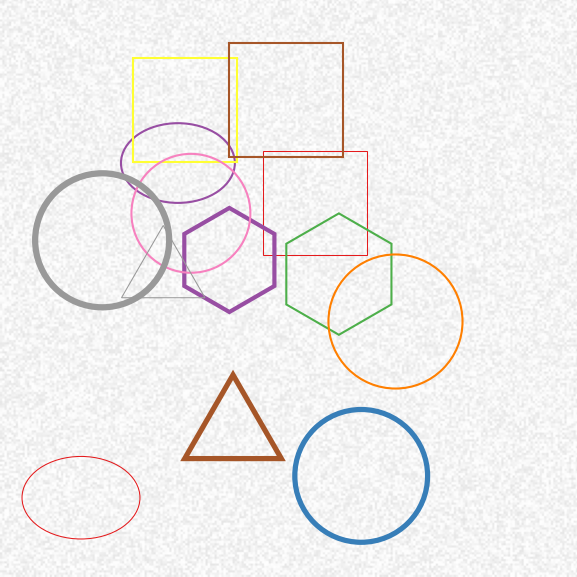[{"shape": "square", "thickness": 0.5, "radius": 0.45, "center": [0.546, 0.648]}, {"shape": "oval", "thickness": 0.5, "radius": 0.51, "center": [0.14, 0.137]}, {"shape": "circle", "thickness": 2.5, "radius": 0.57, "center": [0.625, 0.175]}, {"shape": "hexagon", "thickness": 1, "radius": 0.53, "center": [0.587, 0.525]}, {"shape": "oval", "thickness": 1, "radius": 0.49, "center": [0.308, 0.717]}, {"shape": "hexagon", "thickness": 2, "radius": 0.45, "center": [0.397, 0.549]}, {"shape": "circle", "thickness": 1, "radius": 0.58, "center": [0.685, 0.442]}, {"shape": "square", "thickness": 1, "radius": 0.45, "center": [0.321, 0.809]}, {"shape": "square", "thickness": 1, "radius": 0.5, "center": [0.495, 0.826]}, {"shape": "triangle", "thickness": 2.5, "radius": 0.48, "center": [0.404, 0.253]}, {"shape": "circle", "thickness": 1, "radius": 0.51, "center": [0.331, 0.63]}, {"shape": "triangle", "thickness": 0.5, "radius": 0.42, "center": [0.283, 0.525]}, {"shape": "circle", "thickness": 3, "radius": 0.58, "center": [0.177, 0.583]}]